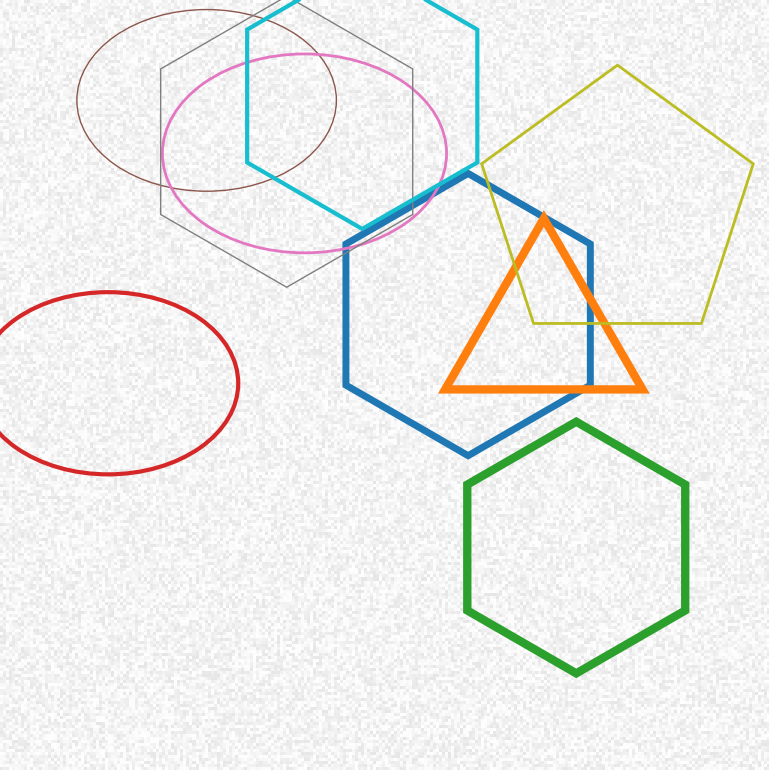[{"shape": "hexagon", "thickness": 2.5, "radius": 0.92, "center": [0.608, 0.591]}, {"shape": "triangle", "thickness": 3, "radius": 0.74, "center": [0.706, 0.568]}, {"shape": "hexagon", "thickness": 3, "radius": 0.82, "center": [0.748, 0.289]}, {"shape": "oval", "thickness": 1.5, "radius": 0.85, "center": [0.14, 0.502]}, {"shape": "oval", "thickness": 0.5, "radius": 0.84, "center": [0.268, 0.87]}, {"shape": "oval", "thickness": 1, "radius": 0.92, "center": [0.395, 0.801]}, {"shape": "hexagon", "thickness": 0.5, "radius": 0.94, "center": [0.372, 0.816]}, {"shape": "pentagon", "thickness": 1, "radius": 0.93, "center": [0.802, 0.73]}, {"shape": "hexagon", "thickness": 1.5, "radius": 0.86, "center": [0.47, 0.875]}]